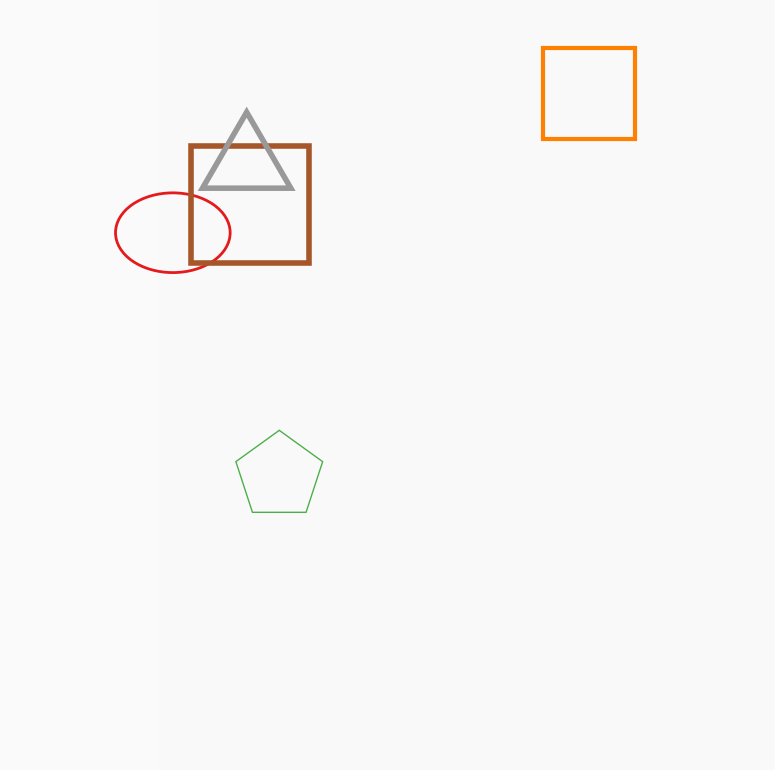[{"shape": "oval", "thickness": 1, "radius": 0.37, "center": [0.223, 0.698]}, {"shape": "pentagon", "thickness": 0.5, "radius": 0.29, "center": [0.36, 0.382]}, {"shape": "square", "thickness": 1.5, "radius": 0.29, "center": [0.76, 0.878]}, {"shape": "square", "thickness": 2, "radius": 0.38, "center": [0.322, 0.735]}, {"shape": "triangle", "thickness": 2, "radius": 0.33, "center": [0.318, 0.788]}]